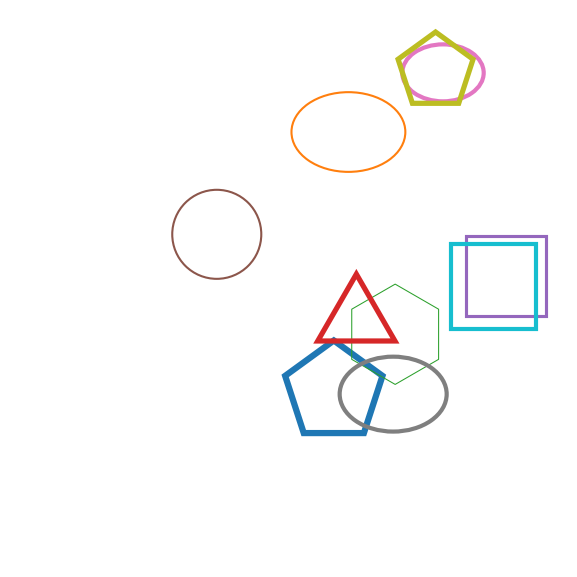[{"shape": "pentagon", "thickness": 3, "radius": 0.44, "center": [0.578, 0.321]}, {"shape": "oval", "thickness": 1, "radius": 0.49, "center": [0.603, 0.771]}, {"shape": "hexagon", "thickness": 0.5, "radius": 0.43, "center": [0.684, 0.42]}, {"shape": "triangle", "thickness": 2.5, "radius": 0.39, "center": [0.617, 0.447]}, {"shape": "square", "thickness": 1.5, "radius": 0.35, "center": [0.876, 0.521]}, {"shape": "circle", "thickness": 1, "radius": 0.39, "center": [0.375, 0.593]}, {"shape": "oval", "thickness": 2, "radius": 0.35, "center": [0.767, 0.873]}, {"shape": "oval", "thickness": 2, "radius": 0.46, "center": [0.681, 0.317]}, {"shape": "pentagon", "thickness": 2.5, "radius": 0.34, "center": [0.754, 0.875]}, {"shape": "square", "thickness": 2, "radius": 0.37, "center": [0.855, 0.502]}]